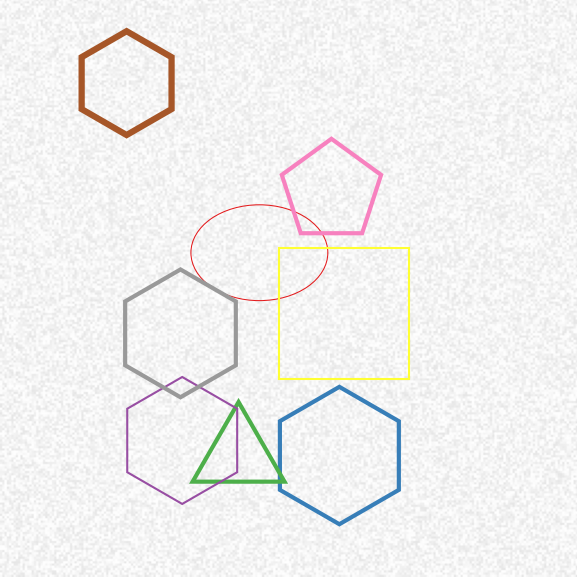[{"shape": "oval", "thickness": 0.5, "radius": 0.59, "center": [0.449, 0.562]}, {"shape": "hexagon", "thickness": 2, "radius": 0.59, "center": [0.588, 0.21]}, {"shape": "triangle", "thickness": 2, "radius": 0.46, "center": [0.413, 0.211]}, {"shape": "hexagon", "thickness": 1, "radius": 0.55, "center": [0.316, 0.236]}, {"shape": "square", "thickness": 1, "radius": 0.57, "center": [0.596, 0.456]}, {"shape": "hexagon", "thickness": 3, "radius": 0.45, "center": [0.219, 0.855]}, {"shape": "pentagon", "thickness": 2, "radius": 0.45, "center": [0.574, 0.668]}, {"shape": "hexagon", "thickness": 2, "radius": 0.55, "center": [0.313, 0.422]}]